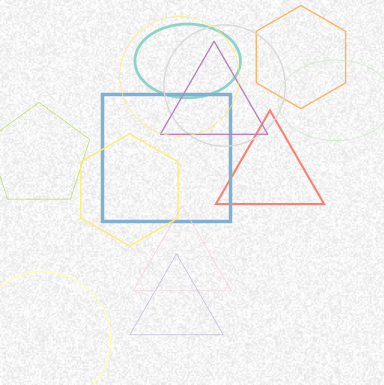[{"shape": "oval", "thickness": 2, "radius": 0.68, "center": [0.487, 0.842]}, {"shape": "circle", "thickness": 1, "radius": 0.88, "center": [0.112, 0.119]}, {"shape": "triangle", "thickness": 0.5, "radius": 0.7, "center": [0.459, 0.2]}, {"shape": "triangle", "thickness": 1.5, "radius": 0.81, "center": [0.701, 0.551]}, {"shape": "square", "thickness": 2.5, "radius": 0.83, "center": [0.431, 0.591]}, {"shape": "hexagon", "thickness": 1, "radius": 0.67, "center": [0.782, 0.852]}, {"shape": "pentagon", "thickness": 0.5, "radius": 0.69, "center": [0.101, 0.595]}, {"shape": "triangle", "thickness": 0.5, "radius": 0.74, "center": [0.473, 0.318]}, {"shape": "circle", "thickness": 1, "radius": 0.79, "center": [0.583, 0.778]}, {"shape": "triangle", "thickness": 1, "radius": 0.81, "center": [0.556, 0.732]}, {"shape": "oval", "thickness": 0.5, "radius": 0.75, "center": [0.872, 0.739]}, {"shape": "hexagon", "thickness": 1, "radius": 0.73, "center": [0.336, 0.507]}, {"shape": "circle", "thickness": 0.5, "radius": 0.78, "center": [0.466, 0.802]}]